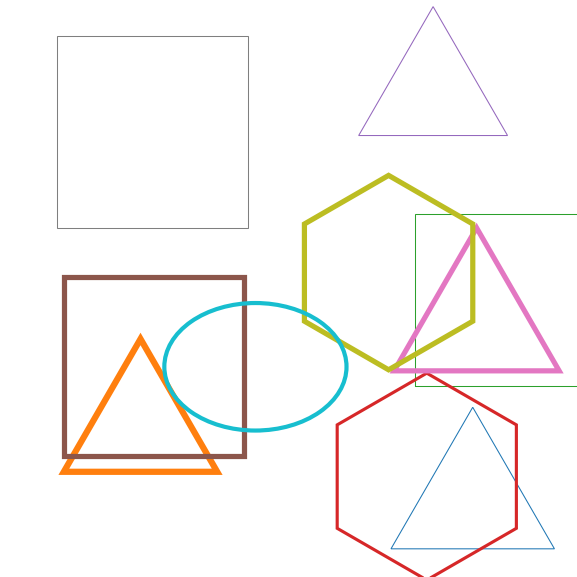[{"shape": "triangle", "thickness": 0.5, "radius": 0.82, "center": [0.819, 0.131]}, {"shape": "triangle", "thickness": 3, "radius": 0.77, "center": [0.243, 0.259]}, {"shape": "square", "thickness": 0.5, "radius": 0.74, "center": [0.866, 0.48]}, {"shape": "hexagon", "thickness": 1.5, "radius": 0.9, "center": [0.739, 0.174]}, {"shape": "triangle", "thickness": 0.5, "radius": 0.74, "center": [0.75, 0.839]}, {"shape": "square", "thickness": 2.5, "radius": 0.78, "center": [0.267, 0.365]}, {"shape": "triangle", "thickness": 2.5, "radius": 0.82, "center": [0.825, 0.439]}, {"shape": "square", "thickness": 0.5, "radius": 0.83, "center": [0.264, 0.771]}, {"shape": "hexagon", "thickness": 2.5, "radius": 0.84, "center": [0.673, 0.527]}, {"shape": "oval", "thickness": 2, "radius": 0.79, "center": [0.442, 0.364]}]